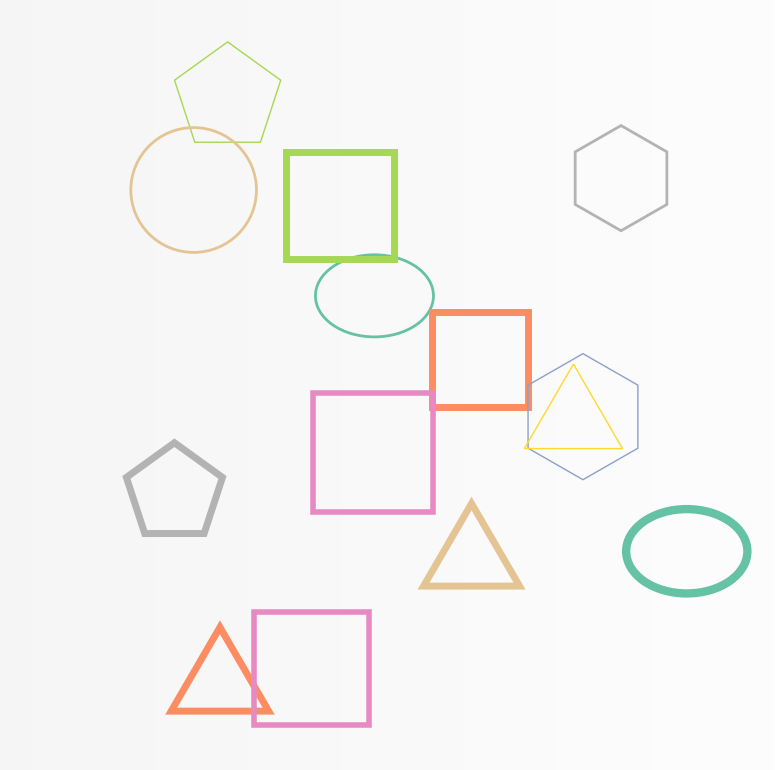[{"shape": "oval", "thickness": 3, "radius": 0.39, "center": [0.886, 0.284]}, {"shape": "oval", "thickness": 1, "radius": 0.38, "center": [0.483, 0.616]}, {"shape": "triangle", "thickness": 2.5, "radius": 0.36, "center": [0.284, 0.113]}, {"shape": "square", "thickness": 2.5, "radius": 0.31, "center": [0.62, 0.534]}, {"shape": "hexagon", "thickness": 0.5, "radius": 0.41, "center": [0.752, 0.459]}, {"shape": "square", "thickness": 2, "radius": 0.39, "center": [0.481, 0.412]}, {"shape": "square", "thickness": 2, "radius": 0.37, "center": [0.402, 0.132]}, {"shape": "pentagon", "thickness": 0.5, "radius": 0.36, "center": [0.294, 0.874]}, {"shape": "square", "thickness": 2.5, "radius": 0.35, "center": [0.439, 0.733]}, {"shape": "triangle", "thickness": 0.5, "radius": 0.37, "center": [0.74, 0.454]}, {"shape": "circle", "thickness": 1, "radius": 0.41, "center": [0.25, 0.753]}, {"shape": "triangle", "thickness": 2.5, "radius": 0.36, "center": [0.608, 0.275]}, {"shape": "hexagon", "thickness": 1, "radius": 0.34, "center": [0.801, 0.769]}, {"shape": "pentagon", "thickness": 2.5, "radius": 0.33, "center": [0.225, 0.36]}]